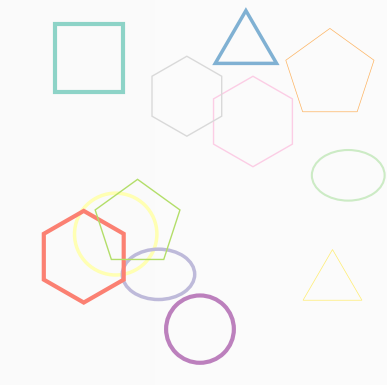[{"shape": "square", "thickness": 3, "radius": 0.44, "center": [0.229, 0.849]}, {"shape": "circle", "thickness": 2.5, "radius": 0.53, "center": [0.299, 0.392]}, {"shape": "oval", "thickness": 2.5, "radius": 0.47, "center": [0.409, 0.287]}, {"shape": "hexagon", "thickness": 3, "radius": 0.6, "center": [0.216, 0.333]}, {"shape": "triangle", "thickness": 2.5, "radius": 0.46, "center": [0.635, 0.881]}, {"shape": "pentagon", "thickness": 0.5, "radius": 0.6, "center": [0.851, 0.807]}, {"shape": "pentagon", "thickness": 1, "radius": 0.58, "center": [0.355, 0.419]}, {"shape": "hexagon", "thickness": 1, "radius": 0.59, "center": [0.653, 0.684]}, {"shape": "hexagon", "thickness": 1, "radius": 0.52, "center": [0.482, 0.75]}, {"shape": "circle", "thickness": 3, "radius": 0.44, "center": [0.516, 0.145]}, {"shape": "oval", "thickness": 1.5, "radius": 0.47, "center": [0.899, 0.545]}, {"shape": "triangle", "thickness": 0.5, "radius": 0.44, "center": [0.858, 0.264]}]